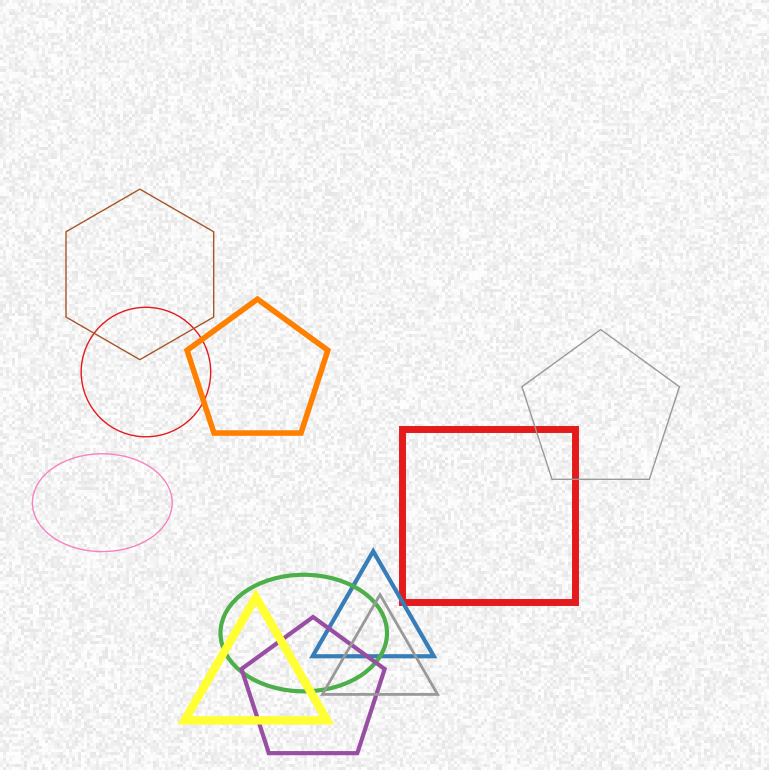[{"shape": "square", "thickness": 2.5, "radius": 0.56, "center": [0.635, 0.33]}, {"shape": "circle", "thickness": 0.5, "radius": 0.42, "center": [0.19, 0.517]}, {"shape": "triangle", "thickness": 1.5, "radius": 0.45, "center": [0.485, 0.193]}, {"shape": "oval", "thickness": 1.5, "radius": 0.54, "center": [0.394, 0.178]}, {"shape": "pentagon", "thickness": 1.5, "radius": 0.49, "center": [0.407, 0.101]}, {"shape": "pentagon", "thickness": 2, "radius": 0.48, "center": [0.334, 0.515]}, {"shape": "triangle", "thickness": 3, "radius": 0.53, "center": [0.332, 0.118]}, {"shape": "hexagon", "thickness": 0.5, "radius": 0.55, "center": [0.182, 0.644]}, {"shape": "oval", "thickness": 0.5, "radius": 0.45, "center": [0.133, 0.347]}, {"shape": "triangle", "thickness": 1, "radius": 0.43, "center": [0.494, 0.141]}, {"shape": "pentagon", "thickness": 0.5, "radius": 0.54, "center": [0.78, 0.465]}]